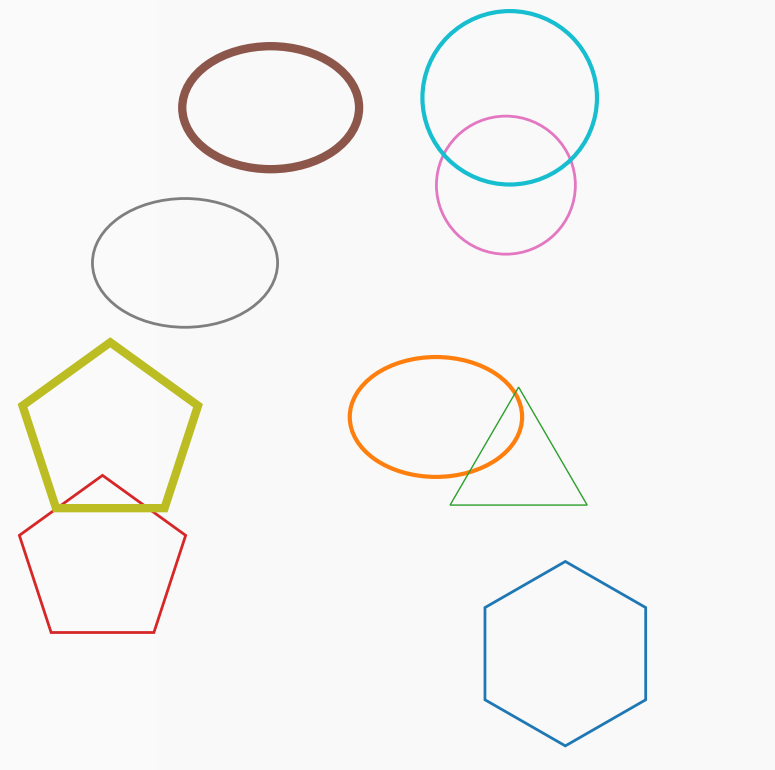[{"shape": "hexagon", "thickness": 1, "radius": 0.6, "center": [0.729, 0.151]}, {"shape": "oval", "thickness": 1.5, "radius": 0.56, "center": [0.563, 0.458]}, {"shape": "triangle", "thickness": 0.5, "radius": 0.51, "center": [0.669, 0.395]}, {"shape": "pentagon", "thickness": 1, "radius": 0.56, "center": [0.132, 0.27]}, {"shape": "oval", "thickness": 3, "radius": 0.57, "center": [0.349, 0.86]}, {"shape": "circle", "thickness": 1, "radius": 0.45, "center": [0.653, 0.76]}, {"shape": "oval", "thickness": 1, "radius": 0.6, "center": [0.239, 0.659]}, {"shape": "pentagon", "thickness": 3, "radius": 0.6, "center": [0.142, 0.436]}, {"shape": "circle", "thickness": 1.5, "radius": 0.56, "center": [0.658, 0.873]}]